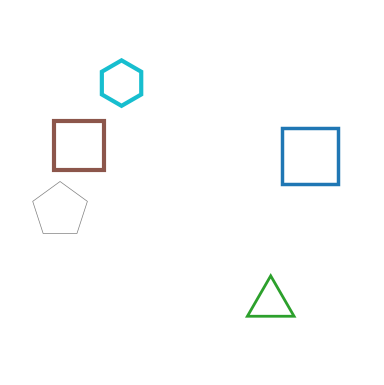[{"shape": "square", "thickness": 2.5, "radius": 0.36, "center": [0.805, 0.596]}, {"shape": "triangle", "thickness": 2, "radius": 0.35, "center": [0.703, 0.214]}, {"shape": "square", "thickness": 3, "radius": 0.32, "center": [0.206, 0.622]}, {"shape": "pentagon", "thickness": 0.5, "radius": 0.37, "center": [0.156, 0.454]}, {"shape": "hexagon", "thickness": 3, "radius": 0.3, "center": [0.316, 0.784]}]